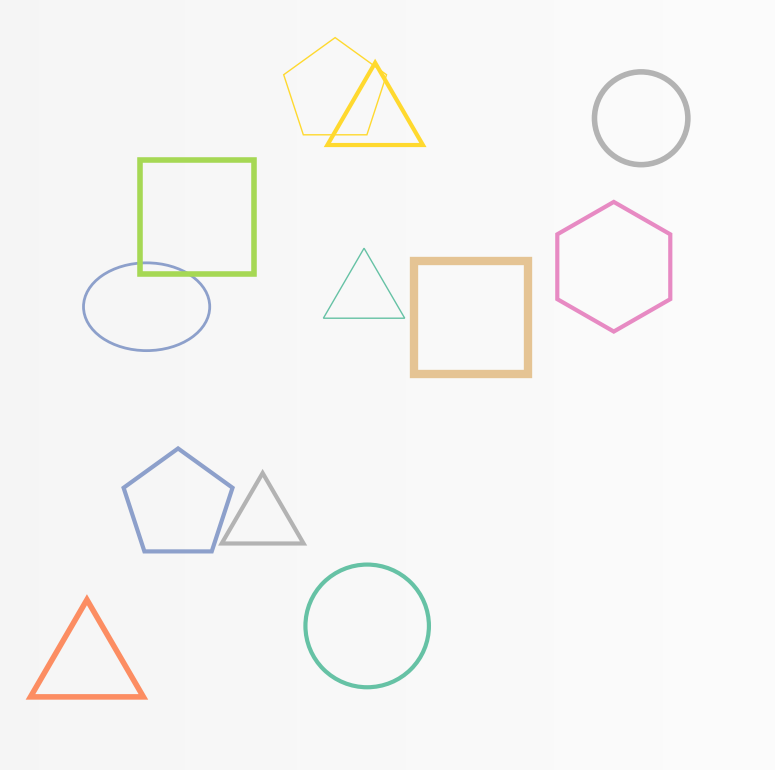[{"shape": "circle", "thickness": 1.5, "radius": 0.4, "center": [0.474, 0.187]}, {"shape": "triangle", "thickness": 0.5, "radius": 0.3, "center": [0.47, 0.617]}, {"shape": "triangle", "thickness": 2, "radius": 0.42, "center": [0.112, 0.137]}, {"shape": "pentagon", "thickness": 1.5, "radius": 0.37, "center": [0.23, 0.344]}, {"shape": "oval", "thickness": 1, "radius": 0.41, "center": [0.189, 0.602]}, {"shape": "hexagon", "thickness": 1.5, "radius": 0.42, "center": [0.792, 0.654]}, {"shape": "square", "thickness": 2, "radius": 0.37, "center": [0.254, 0.718]}, {"shape": "pentagon", "thickness": 0.5, "radius": 0.35, "center": [0.432, 0.881]}, {"shape": "triangle", "thickness": 1.5, "radius": 0.36, "center": [0.484, 0.847]}, {"shape": "square", "thickness": 3, "radius": 0.37, "center": [0.607, 0.587]}, {"shape": "circle", "thickness": 2, "radius": 0.3, "center": [0.827, 0.846]}, {"shape": "triangle", "thickness": 1.5, "radius": 0.31, "center": [0.339, 0.325]}]